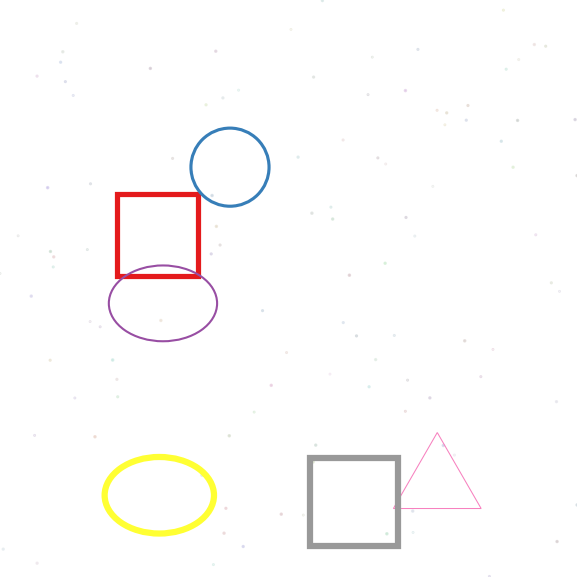[{"shape": "square", "thickness": 2.5, "radius": 0.35, "center": [0.272, 0.592]}, {"shape": "circle", "thickness": 1.5, "radius": 0.34, "center": [0.398, 0.71]}, {"shape": "oval", "thickness": 1, "radius": 0.47, "center": [0.282, 0.474]}, {"shape": "oval", "thickness": 3, "radius": 0.47, "center": [0.276, 0.142]}, {"shape": "triangle", "thickness": 0.5, "radius": 0.44, "center": [0.757, 0.162]}, {"shape": "square", "thickness": 3, "radius": 0.38, "center": [0.613, 0.13]}]